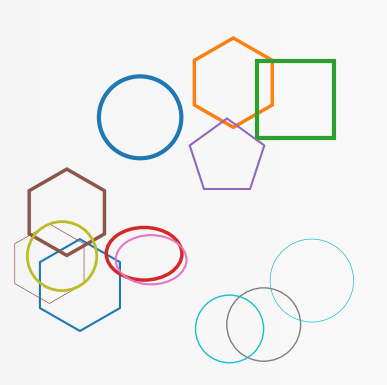[{"shape": "hexagon", "thickness": 1.5, "radius": 0.6, "center": [0.206, 0.26]}, {"shape": "circle", "thickness": 3, "radius": 0.53, "center": [0.362, 0.695]}, {"shape": "hexagon", "thickness": 2.5, "radius": 0.58, "center": [0.602, 0.785]}, {"shape": "square", "thickness": 3, "radius": 0.5, "center": [0.763, 0.741]}, {"shape": "oval", "thickness": 2.5, "radius": 0.49, "center": [0.372, 0.341]}, {"shape": "pentagon", "thickness": 1.5, "radius": 0.51, "center": [0.586, 0.591]}, {"shape": "hexagon", "thickness": 2.5, "radius": 0.56, "center": [0.172, 0.449]}, {"shape": "hexagon", "thickness": 0.5, "radius": 0.52, "center": [0.127, 0.315]}, {"shape": "oval", "thickness": 1.5, "radius": 0.46, "center": [0.39, 0.325]}, {"shape": "circle", "thickness": 1, "radius": 0.48, "center": [0.681, 0.157]}, {"shape": "circle", "thickness": 2, "radius": 0.45, "center": [0.16, 0.335]}, {"shape": "circle", "thickness": 1, "radius": 0.44, "center": [0.592, 0.146]}, {"shape": "circle", "thickness": 0.5, "radius": 0.54, "center": [0.805, 0.271]}]